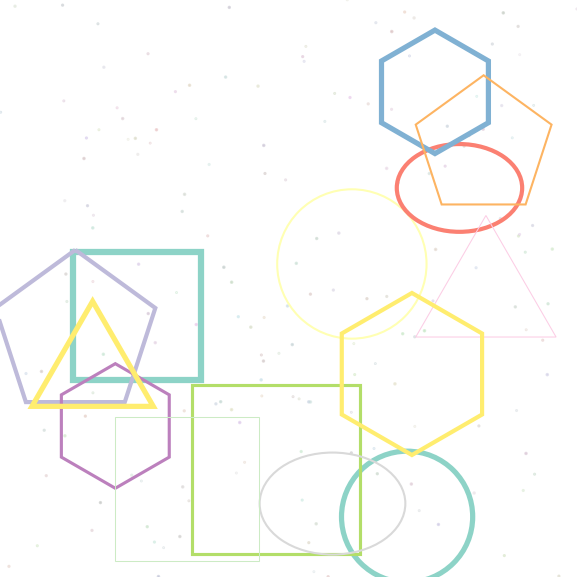[{"shape": "circle", "thickness": 2.5, "radius": 0.57, "center": [0.705, 0.104]}, {"shape": "square", "thickness": 3, "radius": 0.56, "center": [0.238, 0.451]}, {"shape": "circle", "thickness": 1, "radius": 0.65, "center": [0.609, 0.542]}, {"shape": "pentagon", "thickness": 2, "radius": 0.73, "center": [0.13, 0.421]}, {"shape": "oval", "thickness": 2, "radius": 0.54, "center": [0.796, 0.674]}, {"shape": "hexagon", "thickness": 2.5, "radius": 0.53, "center": [0.753, 0.84]}, {"shape": "pentagon", "thickness": 1, "radius": 0.62, "center": [0.837, 0.745]}, {"shape": "square", "thickness": 1.5, "radius": 0.73, "center": [0.478, 0.186]}, {"shape": "triangle", "thickness": 0.5, "radius": 0.7, "center": [0.841, 0.486]}, {"shape": "oval", "thickness": 1, "radius": 0.63, "center": [0.576, 0.127]}, {"shape": "hexagon", "thickness": 1.5, "radius": 0.54, "center": [0.2, 0.262]}, {"shape": "square", "thickness": 0.5, "radius": 0.62, "center": [0.323, 0.153]}, {"shape": "hexagon", "thickness": 2, "radius": 0.7, "center": [0.713, 0.352]}, {"shape": "triangle", "thickness": 2.5, "radius": 0.61, "center": [0.16, 0.356]}]